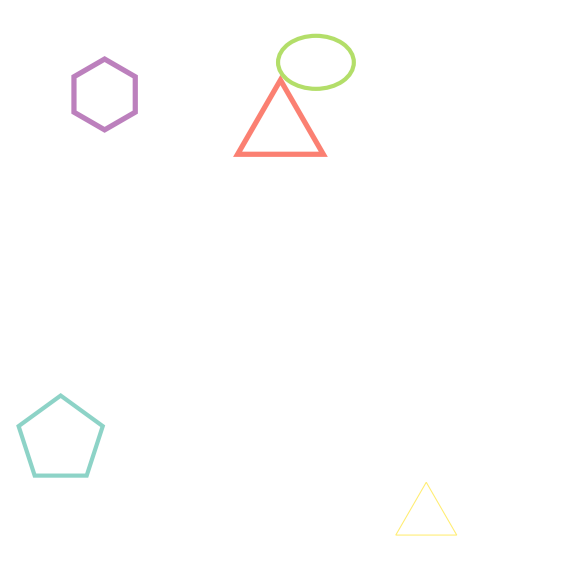[{"shape": "pentagon", "thickness": 2, "radius": 0.38, "center": [0.105, 0.238]}, {"shape": "triangle", "thickness": 2.5, "radius": 0.43, "center": [0.486, 0.775]}, {"shape": "oval", "thickness": 2, "radius": 0.33, "center": [0.547, 0.891]}, {"shape": "hexagon", "thickness": 2.5, "radius": 0.31, "center": [0.181, 0.836]}, {"shape": "triangle", "thickness": 0.5, "radius": 0.3, "center": [0.738, 0.103]}]